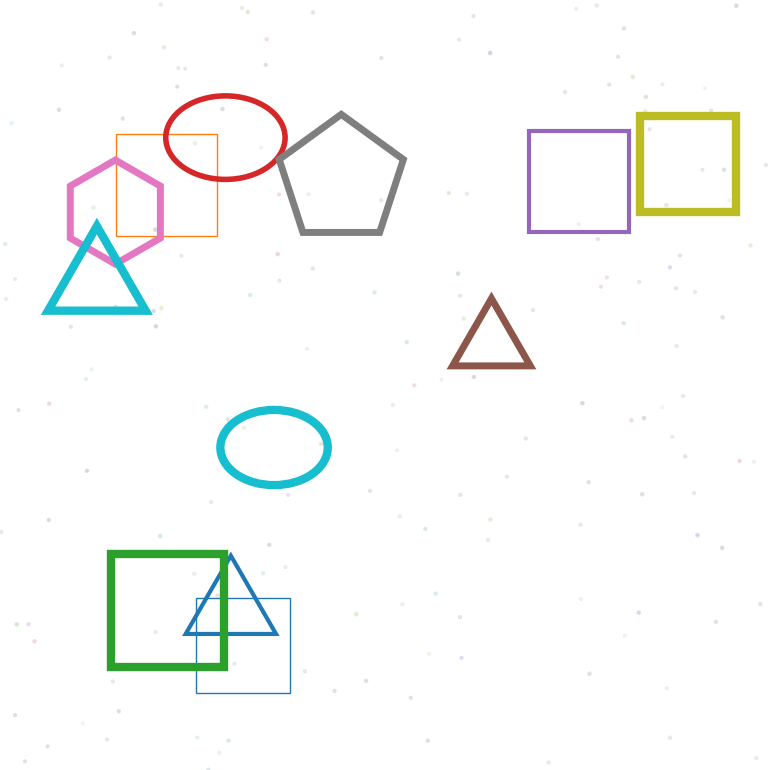[{"shape": "triangle", "thickness": 1.5, "radius": 0.34, "center": [0.3, 0.211]}, {"shape": "square", "thickness": 0.5, "radius": 0.31, "center": [0.316, 0.162]}, {"shape": "square", "thickness": 0.5, "radius": 0.33, "center": [0.216, 0.76]}, {"shape": "square", "thickness": 3, "radius": 0.37, "center": [0.218, 0.207]}, {"shape": "oval", "thickness": 2, "radius": 0.39, "center": [0.293, 0.821]}, {"shape": "square", "thickness": 1.5, "radius": 0.33, "center": [0.752, 0.764]}, {"shape": "triangle", "thickness": 2.5, "radius": 0.29, "center": [0.638, 0.554]}, {"shape": "hexagon", "thickness": 2.5, "radius": 0.34, "center": [0.15, 0.725]}, {"shape": "pentagon", "thickness": 2.5, "radius": 0.42, "center": [0.443, 0.767]}, {"shape": "square", "thickness": 3, "radius": 0.31, "center": [0.893, 0.787]}, {"shape": "oval", "thickness": 3, "radius": 0.35, "center": [0.356, 0.419]}, {"shape": "triangle", "thickness": 3, "radius": 0.37, "center": [0.126, 0.633]}]